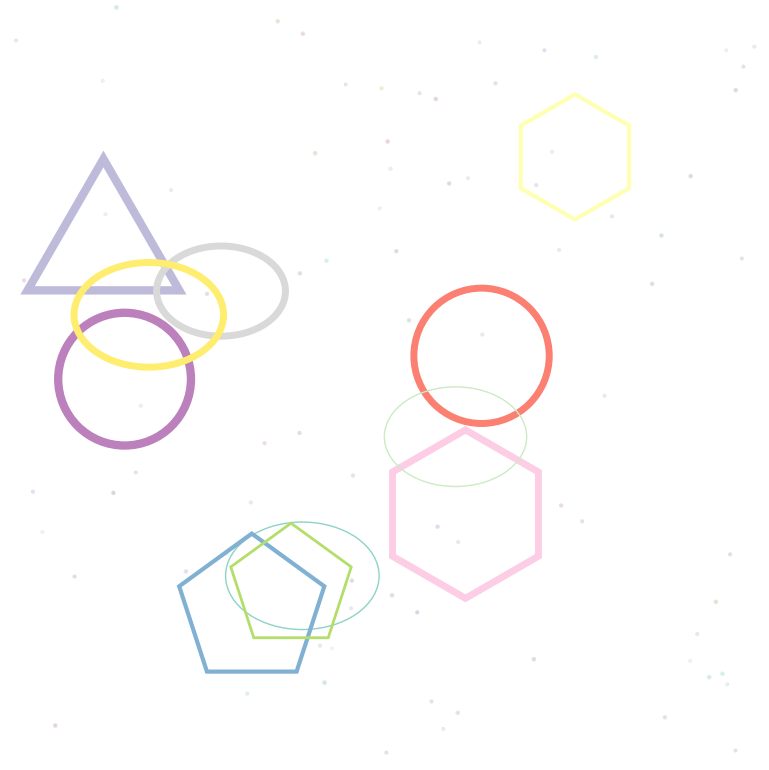[{"shape": "oval", "thickness": 0.5, "radius": 0.5, "center": [0.393, 0.252]}, {"shape": "hexagon", "thickness": 1.5, "radius": 0.41, "center": [0.747, 0.796]}, {"shape": "triangle", "thickness": 3, "radius": 0.57, "center": [0.134, 0.68]}, {"shape": "circle", "thickness": 2.5, "radius": 0.44, "center": [0.625, 0.538]}, {"shape": "pentagon", "thickness": 1.5, "radius": 0.5, "center": [0.327, 0.208]}, {"shape": "pentagon", "thickness": 1, "radius": 0.41, "center": [0.378, 0.238]}, {"shape": "hexagon", "thickness": 2.5, "radius": 0.55, "center": [0.605, 0.332]}, {"shape": "oval", "thickness": 2.5, "radius": 0.42, "center": [0.287, 0.622]}, {"shape": "circle", "thickness": 3, "radius": 0.43, "center": [0.162, 0.508]}, {"shape": "oval", "thickness": 0.5, "radius": 0.46, "center": [0.592, 0.433]}, {"shape": "oval", "thickness": 2.5, "radius": 0.49, "center": [0.193, 0.591]}]